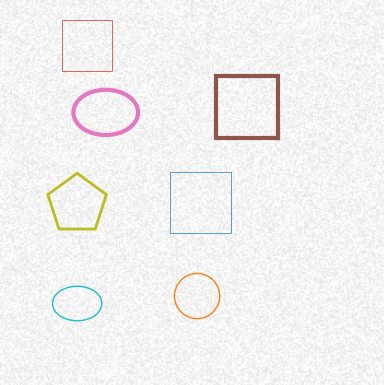[{"shape": "square", "thickness": 0.5, "radius": 0.4, "center": [0.52, 0.475]}, {"shape": "circle", "thickness": 1, "radius": 0.29, "center": [0.512, 0.231]}, {"shape": "square", "thickness": 0.5, "radius": 0.33, "center": [0.226, 0.882]}, {"shape": "square", "thickness": 3, "radius": 0.4, "center": [0.642, 0.723]}, {"shape": "oval", "thickness": 3, "radius": 0.42, "center": [0.275, 0.708]}, {"shape": "pentagon", "thickness": 2, "radius": 0.4, "center": [0.2, 0.47]}, {"shape": "oval", "thickness": 1, "radius": 0.32, "center": [0.2, 0.212]}]